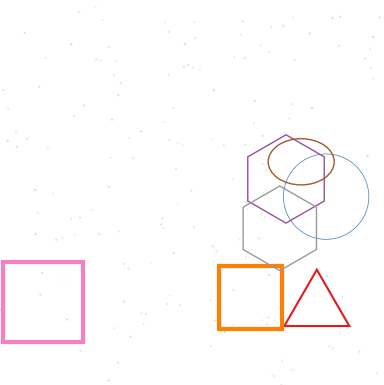[{"shape": "triangle", "thickness": 1.5, "radius": 0.49, "center": [0.823, 0.202]}, {"shape": "circle", "thickness": 0.5, "radius": 0.55, "center": [0.847, 0.489]}, {"shape": "hexagon", "thickness": 1, "radius": 0.57, "center": [0.743, 0.535]}, {"shape": "square", "thickness": 3, "radius": 0.41, "center": [0.65, 0.228]}, {"shape": "oval", "thickness": 1, "radius": 0.43, "center": [0.782, 0.58]}, {"shape": "square", "thickness": 3, "radius": 0.52, "center": [0.112, 0.216]}, {"shape": "hexagon", "thickness": 1, "radius": 0.55, "center": [0.727, 0.407]}]